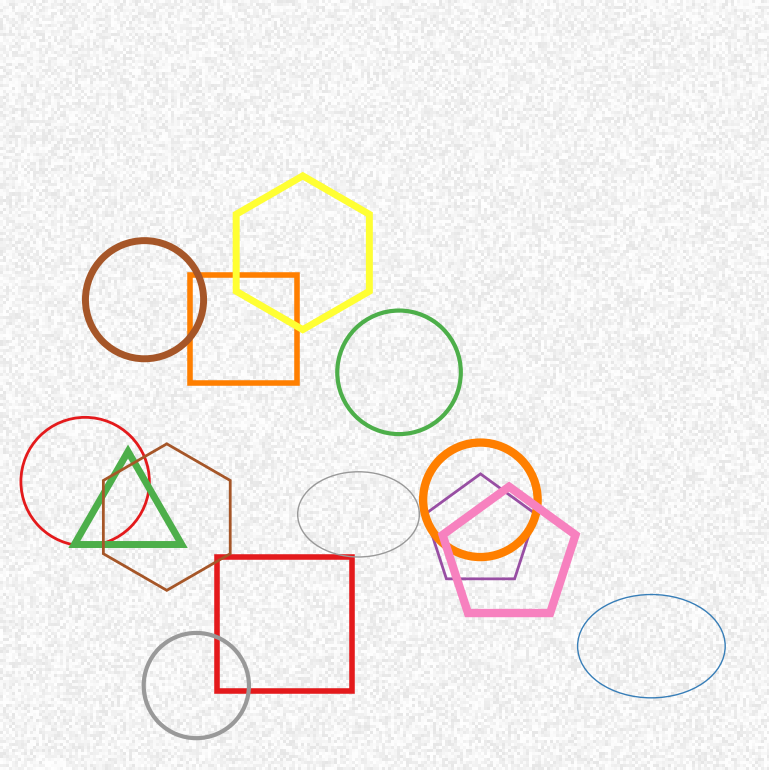[{"shape": "square", "thickness": 2, "radius": 0.44, "center": [0.369, 0.19]}, {"shape": "circle", "thickness": 1, "radius": 0.42, "center": [0.111, 0.375]}, {"shape": "oval", "thickness": 0.5, "radius": 0.48, "center": [0.846, 0.161]}, {"shape": "circle", "thickness": 1.5, "radius": 0.4, "center": [0.518, 0.516]}, {"shape": "triangle", "thickness": 2.5, "radius": 0.4, "center": [0.166, 0.333]}, {"shape": "pentagon", "thickness": 1, "radius": 0.38, "center": [0.624, 0.309]}, {"shape": "square", "thickness": 2, "radius": 0.35, "center": [0.317, 0.573]}, {"shape": "circle", "thickness": 3, "radius": 0.37, "center": [0.624, 0.351]}, {"shape": "hexagon", "thickness": 2.5, "radius": 0.5, "center": [0.393, 0.672]}, {"shape": "hexagon", "thickness": 1, "radius": 0.48, "center": [0.217, 0.328]}, {"shape": "circle", "thickness": 2.5, "radius": 0.38, "center": [0.188, 0.611]}, {"shape": "pentagon", "thickness": 3, "radius": 0.45, "center": [0.661, 0.277]}, {"shape": "oval", "thickness": 0.5, "radius": 0.4, "center": [0.466, 0.332]}, {"shape": "circle", "thickness": 1.5, "radius": 0.34, "center": [0.255, 0.11]}]